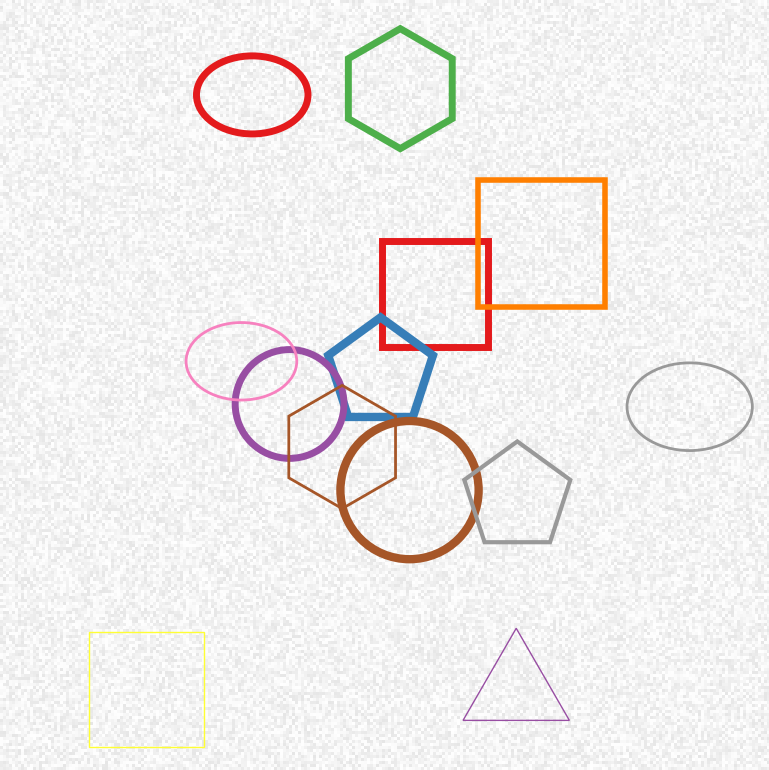[{"shape": "square", "thickness": 2.5, "radius": 0.35, "center": [0.565, 0.618]}, {"shape": "oval", "thickness": 2.5, "radius": 0.36, "center": [0.328, 0.877]}, {"shape": "pentagon", "thickness": 3, "radius": 0.36, "center": [0.494, 0.516]}, {"shape": "hexagon", "thickness": 2.5, "radius": 0.39, "center": [0.52, 0.885]}, {"shape": "triangle", "thickness": 0.5, "radius": 0.4, "center": [0.67, 0.104]}, {"shape": "circle", "thickness": 2.5, "radius": 0.35, "center": [0.376, 0.475]}, {"shape": "square", "thickness": 2, "radius": 0.41, "center": [0.704, 0.684]}, {"shape": "square", "thickness": 0.5, "radius": 0.37, "center": [0.19, 0.105]}, {"shape": "circle", "thickness": 3, "radius": 0.45, "center": [0.532, 0.364]}, {"shape": "hexagon", "thickness": 1, "radius": 0.4, "center": [0.444, 0.419]}, {"shape": "oval", "thickness": 1, "radius": 0.36, "center": [0.314, 0.531]}, {"shape": "oval", "thickness": 1, "radius": 0.41, "center": [0.896, 0.472]}, {"shape": "pentagon", "thickness": 1.5, "radius": 0.36, "center": [0.672, 0.354]}]